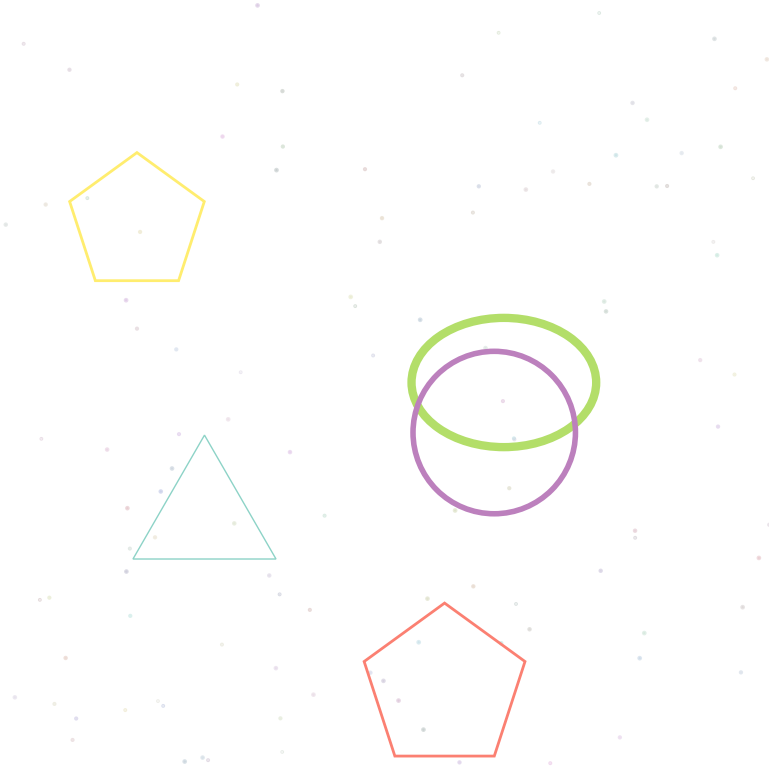[{"shape": "triangle", "thickness": 0.5, "radius": 0.54, "center": [0.266, 0.328]}, {"shape": "pentagon", "thickness": 1, "radius": 0.55, "center": [0.577, 0.107]}, {"shape": "oval", "thickness": 3, "radius": 0.6, "center": [0.654, 0.503]}, {"shape": "circle", "thickness": 2, "radius": 0.53, "center": [0.642, 0.438]}, {"shape": "pentagon", "thickness": 1, "radius": 0.46, "center": [0.178, 0.71]}]